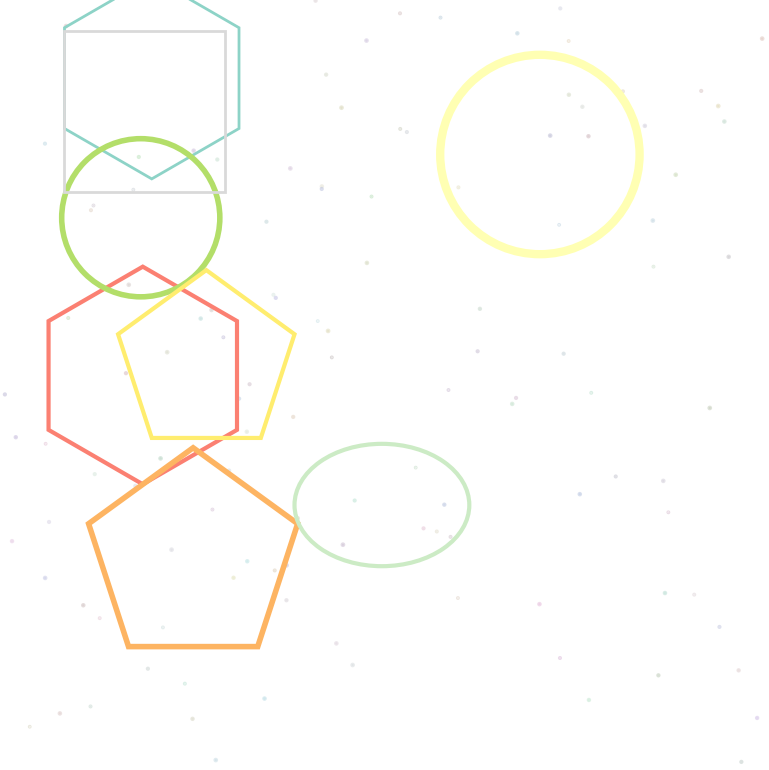[{"shape": "hexagon", "thickness": 1, "radius": 0.65, "center": [0.197, 0.899]}, {"shape": "circle", "thickness": 3, "radius": 0.65, "center": [0.701, 0.799]}, {"shape": "hexagon", "thickness": 1.5, "radius": 0.71, "center": [0.185, 0.512]}, {"shape": "pentagon", "thickness": 2, "radius": 0.71, "center": [0.251, 0.276]}, {"shape": "circle", "thickness": 2, "radius": 0.51, "center": [0.183, 0.717]}, {"shape": "square", "thickness": 1, "radius": 0.52, "center": [0.187, 0.855]}, {"shape": "oval", "thickness": 1.5, "radius": 0.57, "center": [0.496, 0.344]}, {"shape": "pentagon", "thickness": 1.5, "radius": 0.6, "center": [0.268, 0.529]}]